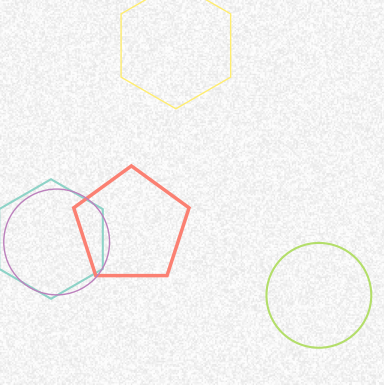[{"shape": "hexagon", "thickness": 1.5, "radius": 0.78, "center": [0.133, 0.379]}, {"shape": "pentagon", "thickness": 2.5, "radius": 0.79, "center": [0.341, 0.412]}, {"shape": "circle", "thickness": 1.5, "radius": 0.68, "center": [0.828, 0.233]}, {"shape": "circle", "thickness": 1, "radius": 0.69, "center": [0.147, 0.371]}, {"shape": "hexagon", "thickness": 1, "radius": 0.82, "center": [0.457, 0.882]}]